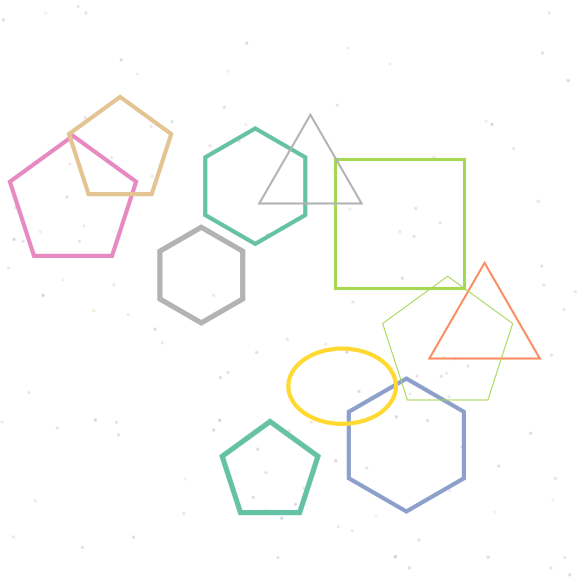[{"shape": "hexagon", "thickness": 2, "radius": 0.5, "center": [0.442, 0.677]}, {"shape": "pentagon", "thickness": 2.5, "radius": 0.44, "center": [0.468, 0.182]}, {"shape": "triangle", "thickness": 1, "radius": 0.55, "center": [0.839, 0.434]}, {"shape": "hexagon", "thickness": 2, "radius": 0.58, "center": [0.704, 0.229]}, {"shape": "pentagon", "thickness": 2, "radius": 0.57, "center": [0.126, 0.649]}, {"shape": "square", "thickness": 1.5, "radius": 0.56, "center": [0.692, 0.612]}, {"shape": "pentagon", "thickness": 0.5, "radius": 0.59, "center": [0.775, 0.402]}, {"shape": "oval", "thickness": 2, "radius": 0.47, "center": [0.592, 0.33]}, {"shape": "pentagon", "thickness": 2, "radius": 0.47, "center": [0.208, 0.738]}, {"shape": "hexagon", "thickness": 2.5, "radius": 0.41, "center": [0.349, 0.523]}, {"shape": "triangle", "thickness": 1, "radius": 0.51, "center": [0.538, 0.698]}]